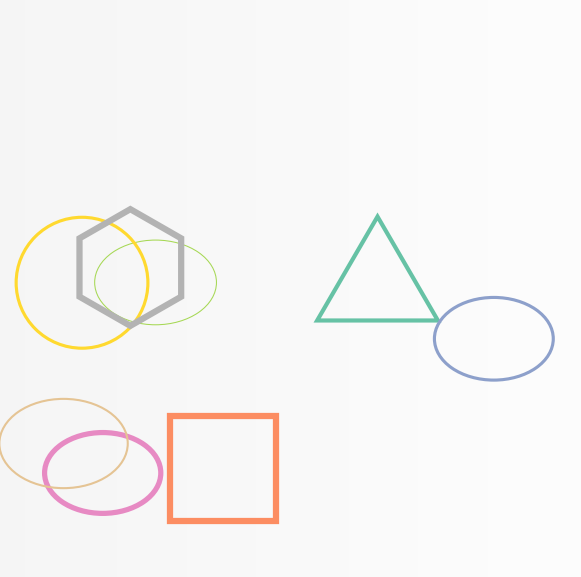[{"shape": "triangle", "thickness": 2, "radius": 0.6, "center": [0.649, 0.504]}, {"shape": "square", "thickness": 3, "radius": 0.45, "center": [0.384, 0.188]}, {"shape": "oval", "thickness": 1.5, "radius": 0.51, "center": [0.85, 0.413]}, {"shape": "oval", "thickness": 2.5, "radius": 0.5, "center": [0.177, 0.18]}, {"shape": "oval", "thickness": 0.5, "radius": 0.52, "center": [0.268, 0.51]}, {"shape": "circle", "thickness": 1.5, "radius": 0.57, "center": [0.141, 0.51]}, {"shape": "oval", "thickness": 1, "radius": 0.55, "center": [0.109, 0.231]}, {"shape": "hexagon", "thickness": 3, "radius": 0.5, "center": [0.224, 0.536]}]